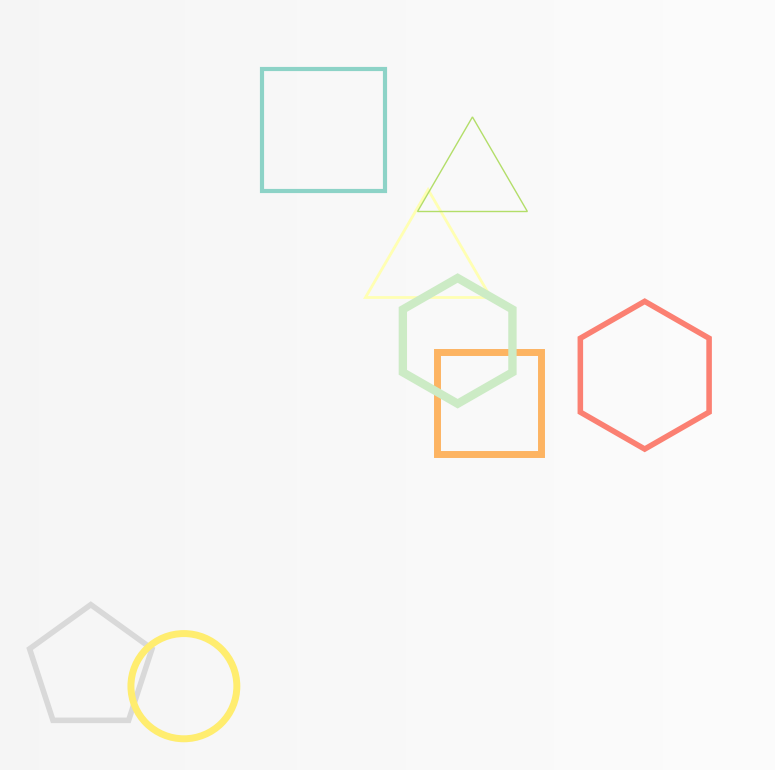[{"shape": "square", "thickness": 1.5, "radius": 0.4, "center": [0.418, 0.831]}, {"shape": "triangle", "thickness": 1, "radius": 0.47, "center": [0.552, 0.66]}, {"shape": "hexagon", "thickness": 2, "radius": 0.48, "center": [0.832, 0.513]}, {"shape": "square", "thickness": 2.5, "radius": 0.33, "center": [0.631, 0.477]}, {"shape": "triangle", "thickness": 0.5, "radius": 0.41, "center": [0.61, 0.766]}, {"shape": "pentagon", "thickness": 2, "radius": 0.42, "center": [0.117, 0.132]}, {"shape": "hexagon", "thickness": 3, "radius": 0.41, "center": [0.591, 0.557]}, {"shape": "circle", "thickness": 2.5, "radius": 0.34, "center": [0.237, 0.109]}]